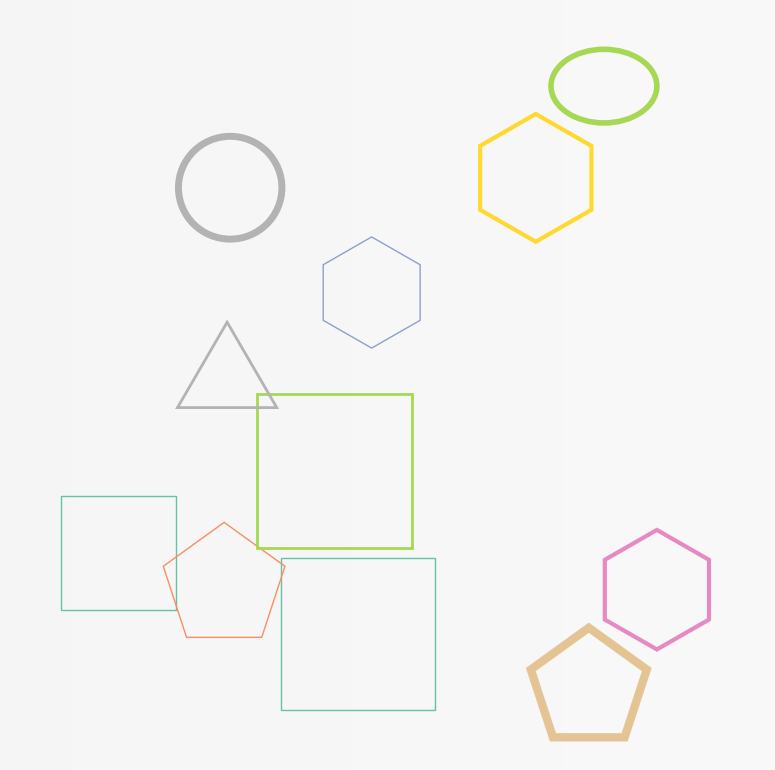[{"shape": "square", "thickness": 0.5, "radius": 0.5, "center": [0.462, 0.176]}, {"shape": "square", "thickness": 0.5, "radius": 0.37, "center": [0.153, 0.281]}, {"shape": "pentagon", "thickness": 0.5, "radius": 0.41, "center": [0.289, 0.239]}, {"shape": "hexagon", "thickness": 0.5, "radius": 0.36, "center": [0.48, 0.62]}, {"shape": "hexagon", "thickness": 1.5, "radius": 0.39, "center": [0.848, 0.234]}, {"shape": "square", "thickness": 1, "radius": 0.5, "center": [0.431, 0.388]}, {"shape": "oval", "thickness": 2, "radius": 0.34, "center": [0.779, 0.888]}, {"shape": "hexagon", "thickness": 1.5, "radius": 0.41, "center": [0.691, 0.769]}, {"shape": "pentagon", "thickness": 3, "radius": 0.39, "center": [0.76, 0.106]}, {"shape": "triangle", "thickness": 1, "radius": 0.37, "center": [0.293, 0.508]}, {"shape": "circle", "thickness": 2.5, "radius": 0.33, "center": [0.297, 0.756]}]